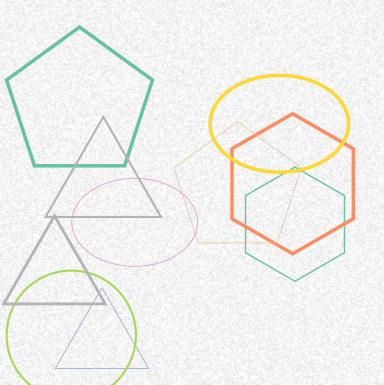[{"shape": "pentagon", "thickness": 2.5, "radius": 1.0, "center": [0.207, 0.731]}, {"shape": "hexagon", "thickness": 1, "radius": 0.74, "center": [0.766, 0.418]}, {"shape": "hexagon", "thickness": 2.5, "radius": 0.91, "center": [0.76, 0.523]}, {"shape": "triangle", "thickness": 0.5, "radius": 0.7, "center": [0.265, 0.113]}, {"shape": "oval", "thickness": 0.5, "radius": 0.82, "center": [0.35, 0.422]}, {"shape": "circle", "thickness": 1.5, "radius": 0.84, "center": [0.185, 0.129]}, {"shape": "oval", "thickness": 2.5, "radius": 0.9, "center": [0.726, 0.679]}, {"shape": "pentagon", "thickness": 0.5, "radius": 0.87, "center": [0.617, 0.51]}, {"shape": "triangle", "thickness": 1.5, "radius": 0.87, "center": [0.268, 0.523]}, {"shape": "triangle", "thickness": 2, "radius": 0.76, "center": [0.142, 0.287]}]